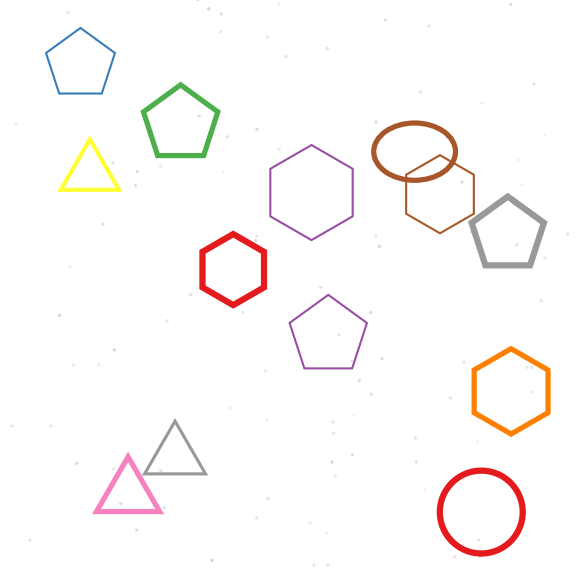[{"shape": "circle", "thickness": 3, "radius": 0.36, "center": [0.833, 0.112]}, {"shape": "hexagon", "thickness": 3, "radius": 0.31, "center": [0.404, 0.532]}, {"shape": "pentagon", "thickness": 1, "radius": 0.31, "center": [0.139, 0.888]}, {"shape": "pentagon", "thickness": 2.5, "radius": 0.34, "center": [0.313, 0.784]}, {"shape": "pentagon", "thickness": 1, "radius": 0.35, "center": [0.568, 0.418]}, {"shape": "hexagon", "thickness": 1, "radius": 0.41, "center": [0.539, 0.666]}, {"shape": "hexagon", "thickness": 2.5, "radius": 0.37, "center": [0.885, 0.321]}, {"shape": "triangle", "thickness": 2, "radius": 0.29, "center": [0.156, 0.7]}, {"shape": "oval", "thickness": 2.5, "radius": 0.35, "center": [0.718, 0.737]}, {"shape": "hexagon", "thickness": 1, "radius": 0.34, "center": [0.762, 0.663]}, {"shape": "triangle", "thickness": 2.5, "radius": 0.32, "center": [0.222, 0.145]}, {"shape": "triangle", "thickness": 1.5, "radius": 0.3, "center": [0.303, 0.209]}, {"shape": "pentagon", "thickness": 3, "radius": 0.33, "center": [0.879, 0.593]}]